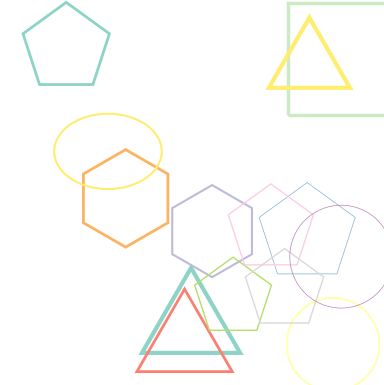[{"shape": "pentagon", "thickness": 2, "radius": 0.59, "center": [0.172, 0.876]}, {"shape": "triangle", "thickness": 3, "radius": 0.74, "center": [0.496, 0.157]}, {"shape": "circle", "thickness": 1.5, "radius": 0.6, "center": [0.865, 0.106]}, {"shape": "hexagon", "thickness": 1.5, "radius": 0.6, "center": [0.551, 0.4]}, {"shape": "triangle", "thickness": 2, "radius": 0.71, "center": [0.479, 0.106]}, {"shape": "pentagon", "thickness": 0.5, "radius": 0.66, "center": [0.798, 0.395]}, {"shape": "hexagon", "thickness": 2, "radius": 0.63, "center": [0.326, 0.485]}, {"shape": "pentagon", "thickness": 1, "radius": 0.52, "center": [0.605, 0.227]}, {"shape": "pentagon", "thickness": 1, "radius": 0.58, "center": [0.703, 0.406]}, {"shape": "pentagon", "thickness": 1, "radius": 0.53, "center": [0.739, 0.248]}, {"shape": "circle", "thickness": 0.5, "radius": 0.67, "center": [0.886, 0.333]}, {"shape": "square", "thickness": 2.5, "radius": 0.73, "center": [0.893, 0.847]}, {"shape": "triangle", "thickness": 3, "radius": 0.61, "center": [0.804, 0.833]}, {"shape": "oval", "thickness": 1.5, "radius": 0.7, "center": [0.28, 0.607]}]